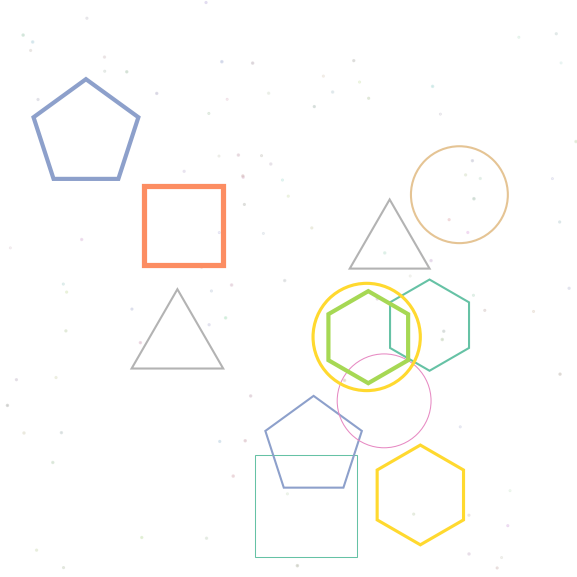[{"shape": "hexagon", "thickness": 1, "radius": 0.39, "center": [0.744, 0.436]}, {"shape": "square", "thickness": 0.5, "radius": 0.44, "center": [0.53, 0.123]}, {"shape": "square", "thickness": 2.5, "radius": 0.34, "center": [0.318, 0.609]}, {"shape": "pentagon", "thickness": 2, "radius": 0.48, "center": [0.149, 0.767]}, {"shape": "pentagon", "thickness": 1, "radius": 0.44, "center": [0.543, 0.226]}, {"shape": "circle", "thickness": 0.5, "radius": 0.41, "center": [0.665, 0.305]}, {"shape": "hexagon", "thickness": 2, "radius": 0.4, "center": [0.638, 0.415]}, {"shape": "circle", "thickness": 1.5, "radius": 0.46, "center": [0.635, 0.416]}, {"shape": "hexagon", "thickness": 1.5, "radius": 0.43, "center": [0.728, 0.142]}, {"shape": "circle", "thickness": 1, "radius": 0.42, "center": [0.795, 0.662]}, {"shape": "triangle", "thickness": 1, "radius": 0.46, "center": [0.307, 0.407]}, {"shape": "triangle", "thickness": 1, "radius": 0.4, "center": [0.675, 0.574]}]